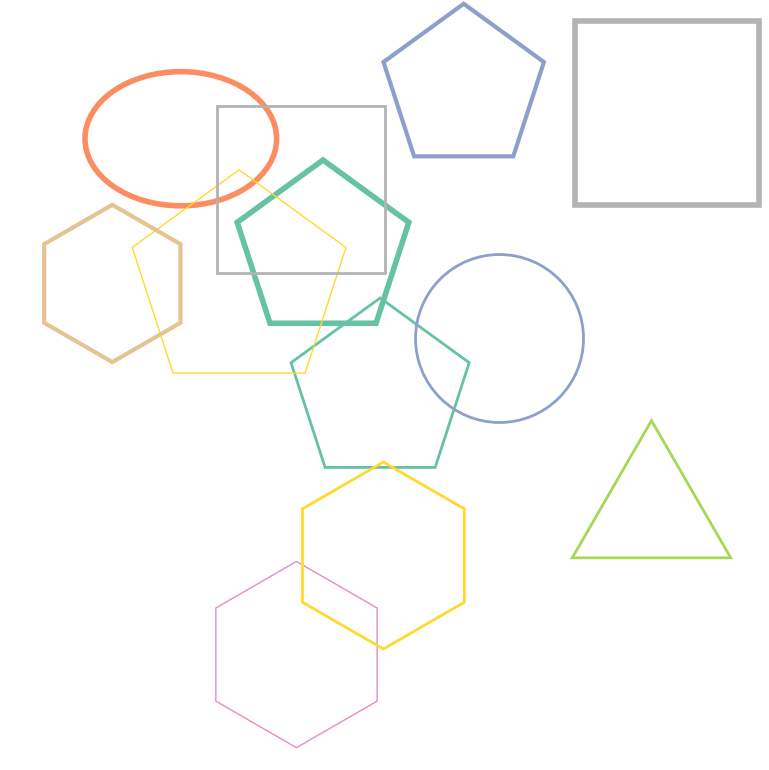[{"shape": "pentagon", "thickness": 2, "radius": 0.59, "center": [0.419, 0.675]}, {"shape": "pentagon", "thickness": 1, "radius": 0.61, "center": [0.494, 0.491]}, {"shape": "oval", "thickness": 2, "radius": 0.62, "center": [0.235, 0.82]}, {"shape": "pentagon", "thickness": 1.5, "radius": 0.55, "center": [0.602, 0.886]}, {"shape": "circle", "thickness": 1, "radius": 0.55, "center": [0.649, 0.56]}, {"shape": "hexagon", "thickness": 0.5, "radius": 0.6, "center": [0.385, 0.15]}, {"shape": "triangle", "thickness": 1, "radius": 0.59, "center": [0.846, 0.335]}, {"shape": "hexagon", "thickness": 1, "radius": 0.61, "center": [0.498, 0.279]}, {"shape": "pentagon", "thickness": 0.5, "radius": 0.73, "center": [0.31, 0.634]}, {"shape": "hexagon", "thickness": 1.5, "radius": 0.51, "center": [0.146, 0.632]}, {"shape": "square", "thickness": 1, "radius": 0.54, "center": [0.391, 0.754]}, {"shape": "square", "thickness": 2, "radius": 0.6, "center": [0.866, 0.853]}]